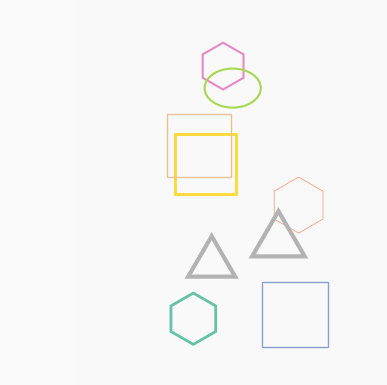[{"shape": "hexagon", "thickness": 2, "radius": 0.33, "center": [0.499, 0.172]}, {"shape": "hexagon", "thickness": 0.5, "radius": 0.36, "center": [0.771, 0.467]}, {"shape": "square", "thickness": 1, "radius": 0.43, "center": [0.762, 0.183]}, {"shape": "hexagon", "thickness": 1.5, "radius": 0.3, "center": [0.576, 0.828]}, {"shape": "oval", "thickness": 1.5, "radius": 0.36, "center": [0.6, 0.771]}, {"shape": "square", "thickness": 2, "radius": 0.39, "center": [0.53, 0.573]}, {"shape": "square", "thickness": 1, "radius": 0.41, "center": [0.514, 0.622]}, {"shape": "triangle", "thickness": 3, "radius": 0.35, "center": [0.546, 0.316]}, {"shape": "triangle", "thickness": 3, "radius": 0.39, "center": [0.719, 0.373]}]